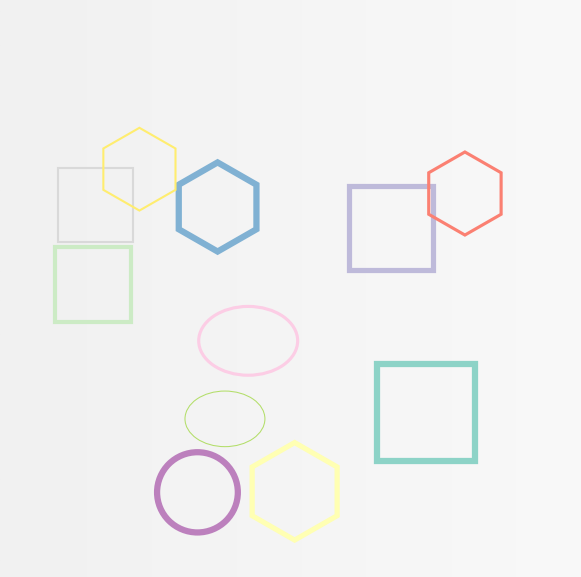[{"shape": "square", "thickness": 3, "radius": 0.42, "center": [0.732, 0.286]}, {"shape": "hexagon", "thickness": 2.5, "radius": 0.42, "center": [0.507, 0.148]}, {"shape": "square", "thickness": 2.5, "radius": 0.36, "center": [0.673, 0.604]}, {"shape": "hexagon", "thickness": 1.5, "radius": 0.36, "center": [0.8, 0.664]}, {"shape": "hexagon", "thickness": 3, "radius": 0.39, "center": [0.374, 0.641]}, {"shape": "oval", "thickness": 0.5, "radius": 0.34, "center": [0.387, 0.274]}, {"shape": "oval", "thickness": 1.5, "radius": 0.43, "center": [0.427, 0.409]}, {"shape": "square", "thickness": 1, "radius": 0.32, "center": [0.164, 0.645]}, {"shape": "circle", "thickness": 3, "radius": 0.35, "center": [0.34, 0.147]}, {"shape": "square", "thickness": 2, "radius": 0.32, "center": [0.16, 0.506]}, {"shape": "hexagon", "thickness": 1, "radius": 0.36, "center": [0.24, 0.706]}]